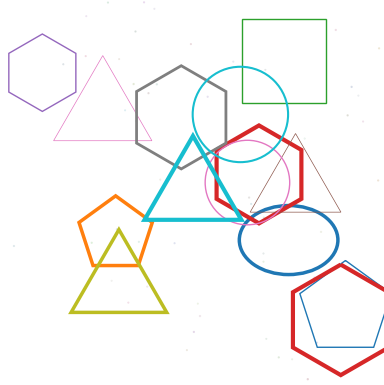[{"shape": "pentagon", "thickness": 1, "radius": 0.62, "center": [0.897, 0.199]}, {"shape": "oval", "thickness": 2.5, "radius": 0.64, "center": [0.75, 0.376]}, {"shape": "pentagon", "thickness": 2.5, "radius": 0.5, "center": [0.3, 0.391]}, {"shape": "square", "thickness": 1, "radius": 0.54, "center": [0.737, 0.841]}, {"shape": "hexagon", "thickness": 3, "radius": 0.72, "center": [0.885, 0.169]}, {"shape": "hexagon", "thickness": 3, "radius": 0.64, "center": [0.673, 0.547]}, {"shape": "hexagon", "thickness": 1, "radius": 0.5, "center": [0.11, 0.811]}, {"shape": "triangle", "thickness": 0.5, "radius": 0.68, "center": [0.768, 0.517]}, {"shape": "circle", "thickness": 1, "radius": 0.55, "center": [0.643, 0.526]}, {"shape": "triangle", "thickness": 0.5, "radius": 0.74, "center": [0.267, 0.708]}, {"shape": "hexagon", "thickness": 2, "radius": 0.67, "center": [0.471, 0.695]}, {"shape": "triangle", "thickness": 2.5, "radius": 0.72, "center": [0.309, 0.26]}, {"shape": "circle", "thickness": 1.5, "radius": 0.62, "center": [0.624, 0.703]}, {"shape": "triangle", "thickness": 3, "radius": 0.73, "center": [0.501, 0.502]}]